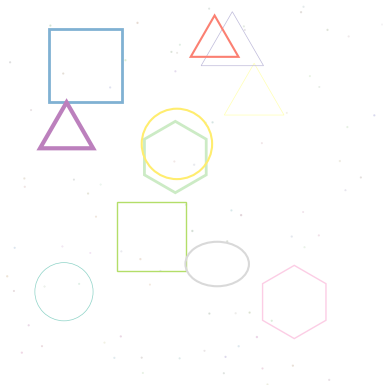[{"shape": "circle", "thickness": 0.5, "radius": 0.38, "center": [0.166, 0.242]}, {"shape": "triangle", "thickness": 0.5, "radius": 0.45, "center": [0.66, 0.746]}, {"shape": "triangle", "thickness": 0.5, "radius": 0.47, "center": [0.603, 0.876]}, {"shape": "triangle", "thickness": 1.5, "radius": 0.36, "center": [0.557, 0.888]}, {"shape": "square", "thickness": 2, "radius": 0.48, "center": [0.222, 0.83]}, {"shape": "square", "thickness": 1, "radius": 0.45, "center": [0.393, 0.386]}, {"shape": "hexagon", "thickness": 1, "radius": 0.48, "center": [0.764, 0.216]}, {"shape": "oval", "thickness": 1.5, "radius": 0.41, "center": [0.564, 0.314]}, {"shape": "triangle", "thickness": 3, "radius": 0.4, "center": [0.173, 0.655]}, {"shape": "hexagon", "thickness": 2, "radius": 0.46, "center": [0.455, 0.592]}, {"shape": "circle", "thickness": 1.5, "radius": 0.46, "center": [0.46, 0.626]}]